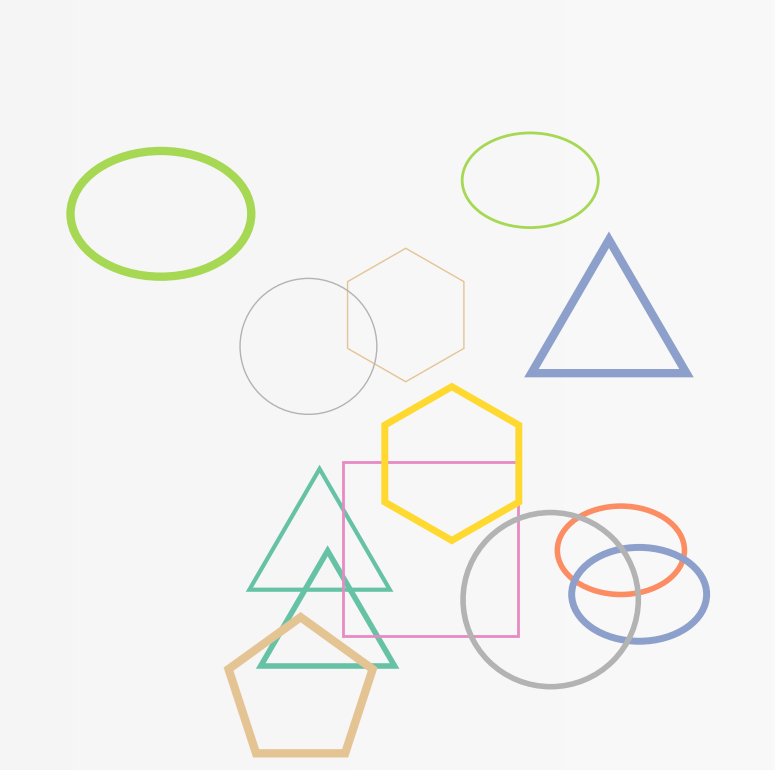[{"shape": "triangle", "thickness": 1.5, "radius": 0.52, "center": [0.412, 0.286]}, {"shape": "triangle", "thickness": 2, "radius": 0.5, "center": [0.423, 0.185]}, {"shape": "oval", "thickness": 2, "radius": 0.41, "center": [0.801, 0.285]}, {"shape": "triangle", "thickness": 3, "radius": 0.58, "center": [0.786, 0.573]}, {"shape": "oval", "thickness": 2.5, "radius": 0.44, "center": [0.825, 0.228]}, {"shape": "square", "thickness": 1, "radius": 0.57, "center": [0.556, 0.287]}, {"shape": "oval", "thickness": 3, "radius": 0.58, "center": [0.208, 0.722]}, {"shape": "oval", "thickness": 1, "radius": 0.44, "center": [0.684, 0.766]}, {"shape": "hexagon", "thickness": 2.5, "radius": 0.5, "center": [0.583, 0.398]}, {"shape": "pentagon", "thickness": 3, "radius": 0.49, "center": [0.388, 0.101]}, {"shape": "hexagon", "thickness": 0.5, "radius": 0.43, "center": [0.524, 0.591]}, {"shape": "circle", "thickness": 2, "radius": 0.57, "center": [0.711, 0.221]}, {"shape": "circle", "thickness": 0.5, "radius": 0.44, "center": [0.398, 0.55]}]